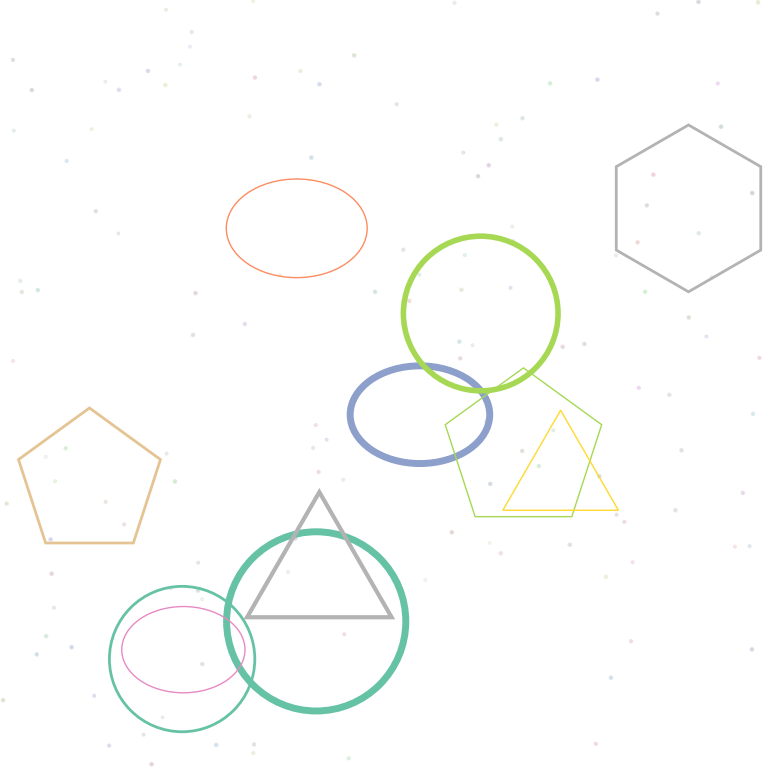[{"shape": "circle", "thickness": 1, "radius": 0.47, "center": [0.236, 0.144]}, {"shape": "circle", "thickness": 2.5, "radius": 0.58, "center": [0.411, 0.193]}, {"shape": "oval", "thickness": 0.5, "radius": 0.46, "center": [0.385, 0.703]}, {"shape": "oval", "thickness": 2.5, "radius": 0.45, "center": [0.545, 0.461]}, {"shape": "oval", "thickness": 0.5, "radius": 0.4, "center": [0.238, 0.156]}, {"shape": "pentagon", "thickness": 0.5, "radius": 0.53, "center": [0.68, 0.415]}, {"shape": "circle", "thickness": 2, "radius": 0.5, "center": [0.624, 0.593]}, {"shape": "triangle", "thickness": 0.5, "radius": 0.43, "center": [0.728, 0.381]}, {"shape": "pentagon", "thickness": 1, "radius": 0.48, "center": [0.116, 0.373]}, {"shape": "triangle", "thickness": 1.5, "radius": 0.54, "center": [0.415, 0.253]}, {"shape": "hexagon", "thickness": 1, "radius": 0.54, "center": [0.894, 0.729]}]